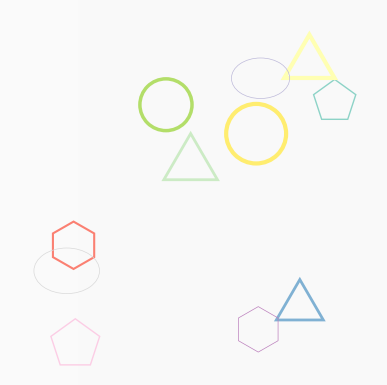[{"shape": "pentagon", "thickness": 1, "radius": 0.29, "center": [0.864, 0.736]}, {"shape": "triangle", "thickness": 3, "radius": 0.37, "center": [0.798, 0.835]}, {"shape": "oval", "thickness": 0.5, "radius": 0.38, "center": [0.672, 0.797]}, {"shape": "hexagon", "thickness": 1.5, "radius": 0.31, "center": [0.19, 0.363]}, {"shape": "triangle", "thickness": 2, "radius": 0.35, "center": [0.774, 0.204]}, {"shape": "circle", "thickness": 2.5, "radius": 0.34, "center": [0.428, 0.728]}, {"shape": "pentagon", "thickness": 1, "radius": 0.33, "center": [0.194, 0.106]}, {"shape": "oval", "thickness": 0.5, "radius": 0.42, "center": [0.172, 0.297]}, {"shape": "hexagon", "thickness": 0.5, "radius": 0.3, "center": [0.666, 0.145]}, {"shape": "triangle", "thickness": 2, "radius": 0.4, "center": [0.492, 0.573]}, {"shape": "circle", "thickness": 3, "radius": 0.39, "center": [0.661, 0.653]}]